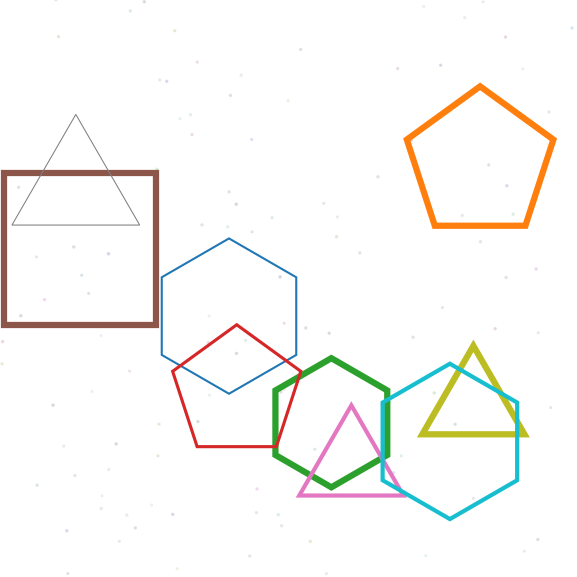[{"shape": "hexagon", "thickness": 1, "radius": 0.67, "center": [0.397, 0.452]}, {"shape": "pentagon", "thickness": 3, "radius": 0.67, "center": [0.831, 0.716]}, {"shape": "hexagon", "thickness": 3, "radius": 0.56, "center": [0.574, 0.267]}, {"shape": "pentagon", "thickness": 1.5, "radius": 0.58, "center": [0.41, 0.32]}, {"shape": "square", "thickness": 3, "radius": 0.66, "center": [0.138, 0.568]}, {"shape": "triangle", "thickness": 2, "radius": 0.52, "center": [0.608, 0.193]}, {"shape": "triangle", "thickness": 0.5, "radius": 0.64, "center": [0.131, 0.673]}, {"shape": "triangle", "thickness": 3, "radius": 0.51, "center": [0.82, 0.298]}, {"shape": "hexagon", "thickness": 2, "radius": 0.67, "center": [0.779, 0.235]}]